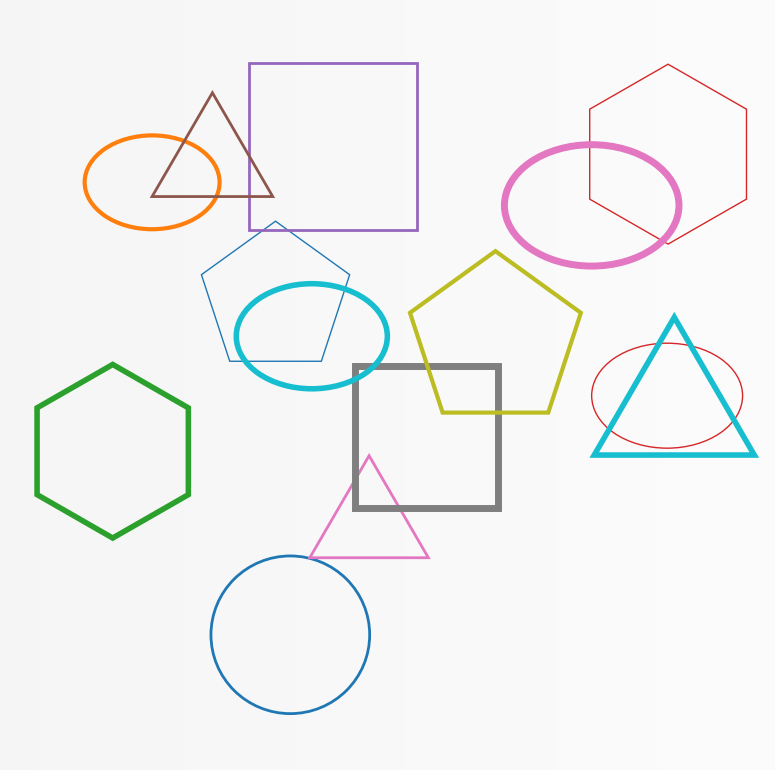[{"shape": "pentagon", "thickness": 0.5, "radius": 0.5, "center": [0.356, 0.612]}, {"shape": "circle", "thickness": 1, "radius": 0.51, "center": [0.375, 0.176]}, {"shape": "oval", "thickness": 1.5, "radius": 0.44, "center": [0.196, 0.763]}, {"shape": "hexagon", "thickness": 2, "radius": 0.56, "center": [0.145, 0.414]}, {"shape": "hexagon", "thickness": 0.5, "radius": 0.58, "center": [0.862, 0.8]}, {"shape": "oval", "thickness": 0.5, "radius": 0.49, "center": [0.861, 0.486]}, {"shape": "square", "thickness": 1, "radius": 0.54, "center": [0.43, 0.81]}, {"shape": "triangle", "thickness": 1, "radius": 0.45, "center": [0.274, 0.79]}, {"shape": "oval", "thickness": 2.5, "radius": 0.56, "center": [0.763, 0.733]}, {"shape": "triangle", "thickness": 1, "radius": 0.44, "center": [0.476, 0.32]}, {"shape": "square", "thickness": 2.5, "radius": 0.46, "center": [0.55, 0.433]}, {"shape": "pentagon", "thickness": 1.5, "radius": 0.58, "center": [0.639, 0.558]}, {"shape": "triangle", "thickness": 2, "radius": 0.6, "center": [0.87, 0.469]}, {"shape": "oval", "thickness": 2, "radius": 0.49, "center": [0.402, 0.563]}]